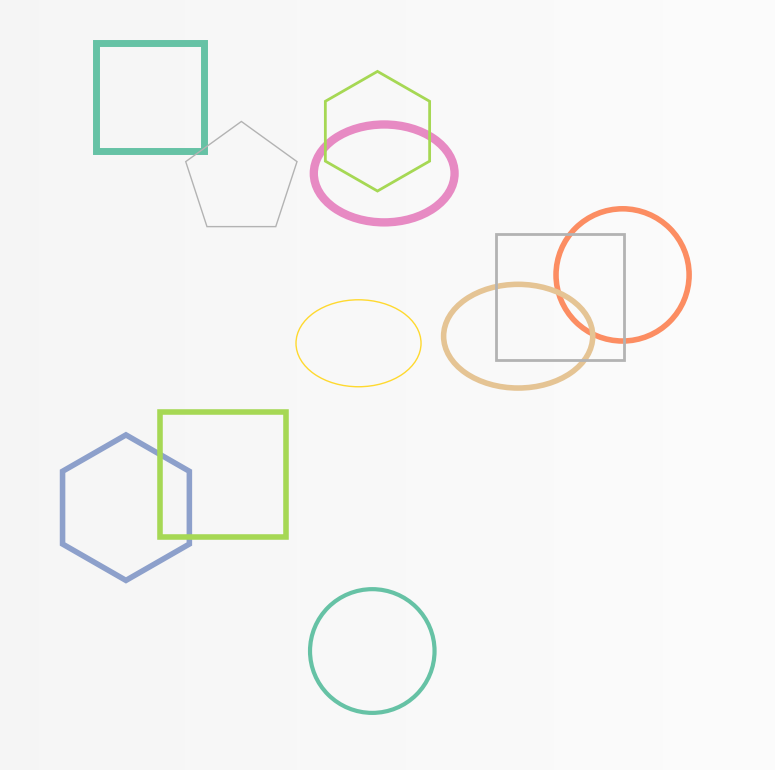[{"shape": "square", "thickness": 2.5, "radius": 0.35, "center": [0.194, 0.874]}, {"shape": "circle", "thickness": 1.5, "radius": 0.4, "center": [0.48, 0.155]}, {"shape": "circle", "thickness": 2, "radius": 0.43, "center": [0.803, 0.643]}, {"shape": "hexagon", "thickness": 2, "radius": 0.47, "center": [0.163, 0.341]}, {"shape": "oval", "thickness": 3, "radius": 0.45, "center": [0.496, 0.775]}, {"shape": "square", "thickness": 2, "radius": 0.41, "center": [0.287, 0.384]}, {"shape": "hexagon", "thickness": 1, "radius": 0.39, "center": [0.487, 0.83]}, {"shape": "oval", "thickness": 0.5, "radius": 0.4, "center": [0.463, 0.554]}, {"shape": "oval", "thickness": 2, "radius": 0.48, "center": [0.669, 0.563]}, {"shape": "pentagon", "thickness": 0.5, "radius": 0.38, "center": [0.311, 0.767]}, {"shape": "square", "thickness": 1, "radius": 0.41, "center": [0.723, 0.614]}]